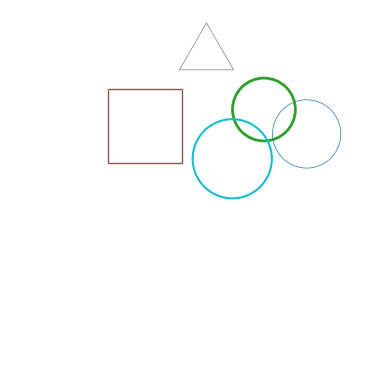[{"shape": "circle", "thickness": 0.5, "radius": 0.44, "center": [0.797, 0.652]}, {"shape": "circle", "thickness": 2, "radius": 0.41, "center": [0.686, 0.716]}, {"shape": "square", "thickness": 1, "radius": 0.48, "center": [0.377, 0.673]}, {"shape": "triangle", "thickness": 0.5, "radius": 0.41, "center": [0.536, 0.859]}, {"shape": "circle", "thickness": 1.5, "radius": 0.51, "center": [0.603, 0.588]}]